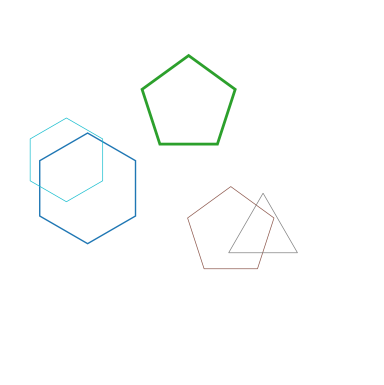[{"shape": "hexagon", "thickness": 1, "radius": 0.72, "center": [0.228, 0.511]}, {"shape": "pentagon", "thickness": 2, "radius": 0.64, "center": [0.49, 0.729]}, {"shape": "pentagon", "thickness": 0.5, "radius": 0.59, "center": [0.599, 0.397]}, {"shape": "triangle", "thickness": 0.5, "radius": 0.52, "center": [0.683, 0.395]}, {"shape": "hexagon", "thickness": 0.5, "radius": 0.54, "center": [0.173, 0.585]}]